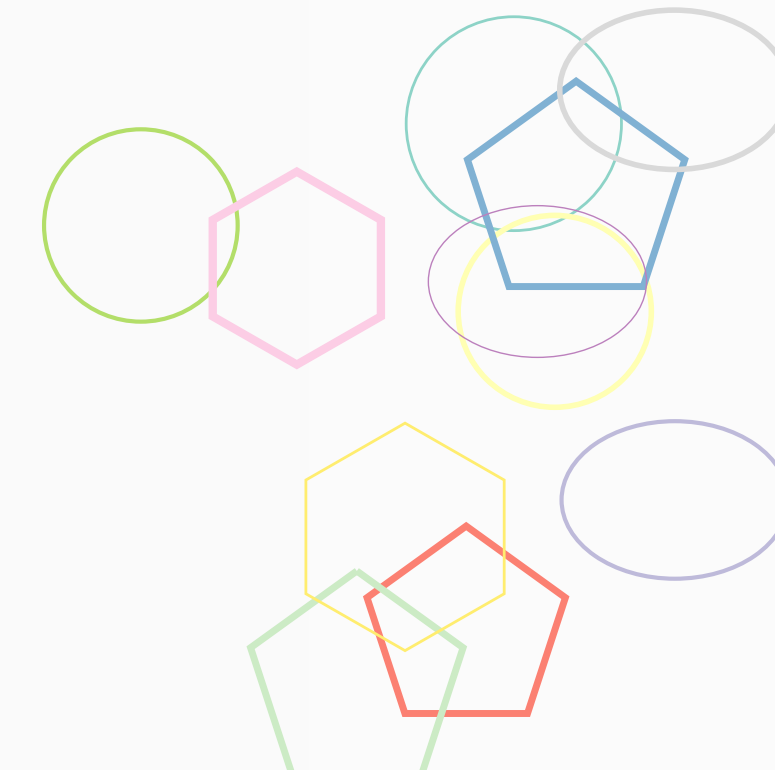[{"shape": "circle", "thickness": 1, "radius": 0.69, "center": [0.663, 0.839]}, {"shape": "circle", "thickness": 2, "radius": 0.62, "center": [0.716, 0.596]}, {"shape": "oval", "thickness": 1.5, "radius": 0.73, "center": [0.871, 0.351]}, {"shape": "pentagon", "thickness": 2.5, "radius": 0.67, "center": [0.602, 0.182]}, {"shape": "pentagon", "thickness": 2.5, "radius": 0.74, "center": [0.743, 0.747]}, {"shape": "circle", "thickness": 1.5, "radius": 0.62, "center": [0.182, 0.707]}, {"shape": "hexagon", "thickness": 3, "radius": 0.63, "center": [0.383, 0.652]}, {"shape": "oval", "thickness": 2, "radius": 0.74, "center": [0.87, 0.883]}, {"shape": "oval", "thickness": 0.5, "radius": 0.7, "center": [0.693, 0.634]}, {"shape": "pentagon", "thickness": 2.5, "radius": 0.72, "center": [0.46, 0.114]}, {"shape": "hexagon", "thickness": 1, "radius": 0.74, "center": [0.523, 0.303]}]